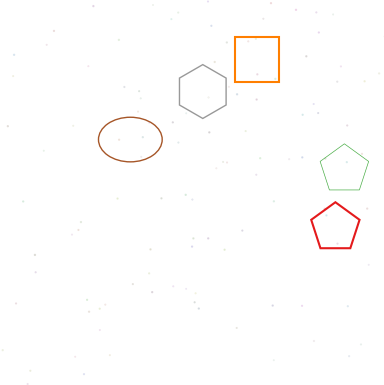[{"shape": "pentagon", "thickness": 1.5, "radius": 0.33, "center": [0.871, 0.409]}, {"shape": "pentagon", "thickness": 0.5, "radius": 0.33, "center": [0.895, 0.56]}, {"shape": "square", "thickness": 1.5, "radius": 0.29, "center": [0.667, 0.844]}, {"shape": "oval", "thickness": 1, "radius": 0.41, "center": [0.339, 0.638]}, {"shape": "hexagon", "thickness": 1, "radius": 0.35, "center": [0.527, 0.762]}]